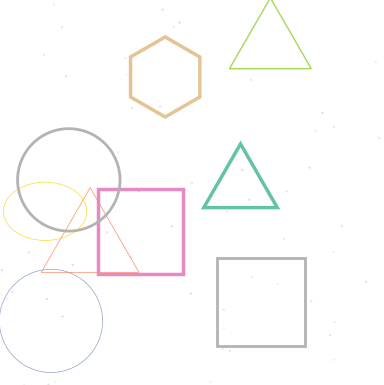[{"shape": "triangle", "thickness": 2.5, "radius": 0.55, "center": [0.625, 0.516]}, {"shape": "triangle", "thickness": 0.5, "radius": 0.73, "center": [0.234, 0.366]}, {"shape": "circle", "thickness": 0.5, "radius": 0.67, "center": [0.132, 0.167]}, {"shape": "square", "thickness": 2.5, "radius": 0.55, "center": [0.364, 0.398]}, {"shape": "triangle", "thickness": 1, "radius": 0.61, "center": [0.702, 0.883]}, {"shape": "oval", "thickness": 0.5, "radius": 0.54, "center": [0.117, 0.451]}, {"shape": "hexagon", "thickness": 2.5, "radius": 0.52, "center": [0.429, 0.8]}, {"shape": "circle", "thickness": 2, "radius": 0.67, "center": [0.179, 0.533]}, {"shape": "square", "thickness": 2, "radius": 0.58, "center": [0.678, 0.215]}]